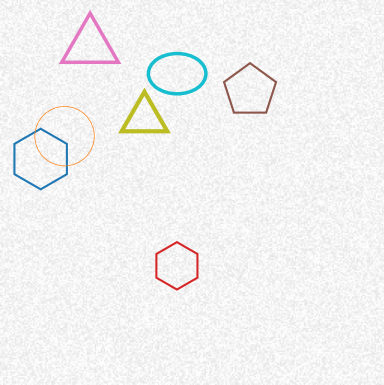[{"shape": "hexagon", "thickness": 1.5, "radius": 0.39, "center": [0.106, 0.587]}, {"shape": "circle", "thickness": 0.5, "radius": 0.39, "center": [0.168, 0.646]}, {"shape": "hexagon", "thickness": 1.5, "radius": 0.31, "center": [0.46, 0.31]}, {"shape": "pentagon", "thickness": 1.5, "radius": 0.36, "center": [0.649, 0.765]}, {"shape": "triangle", "thickness": 2.5, "radius": 0.42, "center": [0.234, 0.881]}, {"shape": "triangle", "thickness": 3, "radius": 0.34, "center": [0.375, 0.693]}, {"shape": "oval", "thickness": 2.5, "radius": 0.37, "center": [0.46, 0.809]}]